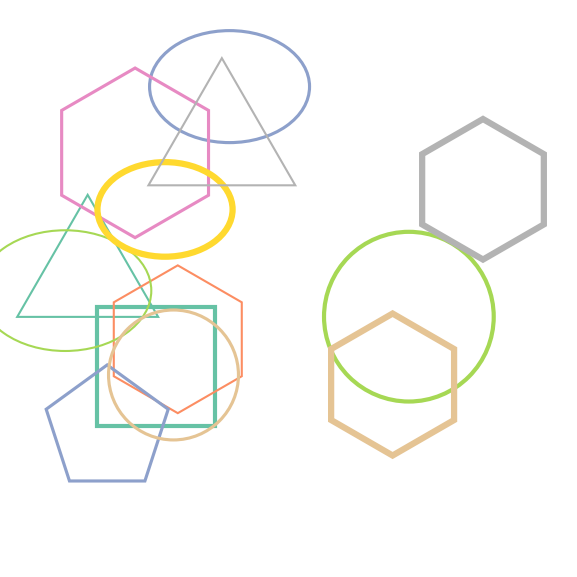[{"shape": "triangle", "thickness": 1, "radius": 0.7, "center": [0.152, 0.521]}, {"shape": "square", "thickness": 2, "radius": 0.51, "center": [0.271, 0.365]}, {"shape": "hexagon", "thickness": 1, "radius": 0.64, "center": [0.308, 0.412]}, {"shape": "oval", "thickness": 1.5, "radius": 0.69, "center": [0.398, 0.849]}, {"shape": "pentagon", "thickness": 1.5, "radius": 0.56, "center": [0.186, 0.256]}, {"shape": "hexagon", "thickness": 1.5, "radius": 0.73, "center": [0.234, 0.734]}, {"shape": "circle", "thickness": 2, "radius": 0.73, "center": [0.708, 0.451]}, {"shape": "oval", "thickness": 1, "radius": 0.75, "center": [0.113, 0.496]}, {"shape": "oval", "thickness": 3, "radius": 0.58, "center": [0.286, 0.637]}, {"shape": "hexagon", "thickness": 3, "radius": 0.61, "center": [0.68, 0.333]}, {"shape": "circle", "thickness": 1.5, "radius": 0.56, "center": [0.3, 0.35]}, {"shape": "triangle", "thickness": 1, "radius": 0.73, "center": [0.384, 0.752]}, {"shape": "hexagon", "thickness": 3, "radius": 0.61, "center": [0.836, 0.671]}]